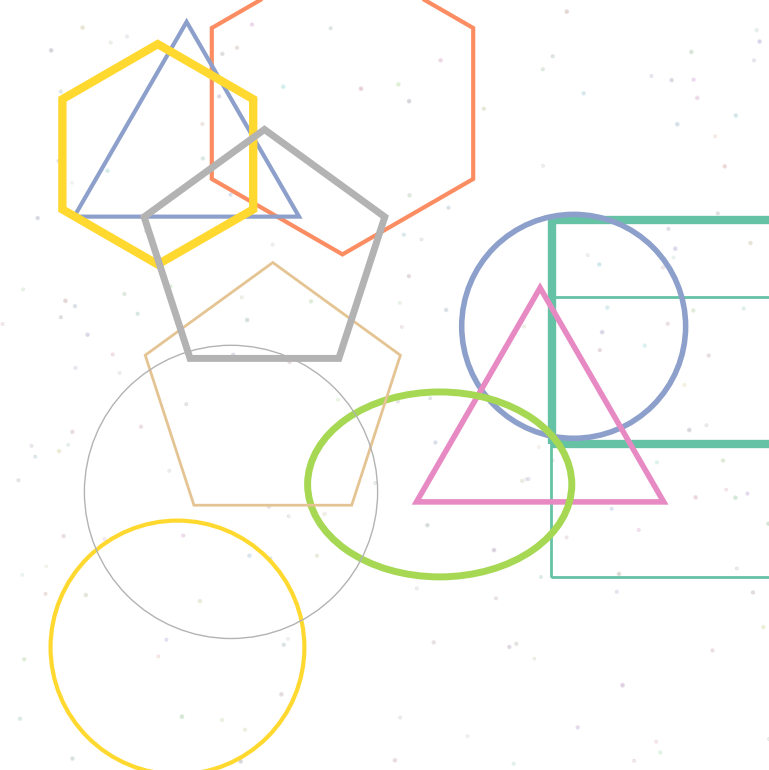[{"shape": "square", "thickness": 3, "radius": 0.73, "center": [0.862, 0.569]}, {"shape": "square", "thickness": 1, "radius": 0.91, "center": [0.897, 0.433]}, {"shape": "hexagon", "thickness": 1.5, "radius": 0.98, "center": [0.445, 0.866]}, {"shape": "triangle", "thickness": 1.5, "radius": 0.84, "center": [0.242, 0.803]}, {"shape": "circle", "thickness": 2, "radius": 0.73, "center": [0.745, 0.576]}, {"shape": "triangle", "thickness": 2, "radius": 0.93, "center": [0.701, 0.441]}, {"shape": "oval", "thickness": 2.5, "radius": 0.86, "center": [0.571, 0.371]}, {"shape": "hexagon", "thickness": 3, "radius": 0.72, "center": [0.205, 0.8]}, {"shape": "circle", "thickness": 1.5, "radius": 0.82, "center": [0.23, 0.159]}, {"shape": "pentagon", "thickness": 1, "radius": 0.87, "center": [0.354, 0.485]}, {"shape": "circle", "thickness": 0.5, "radius": 0.95, "center": [0.3, 0.361]}, {"shape": "pentagon", "thickness": 2.5, "radius": 0.82, "center": [0.343, 0.667]}]